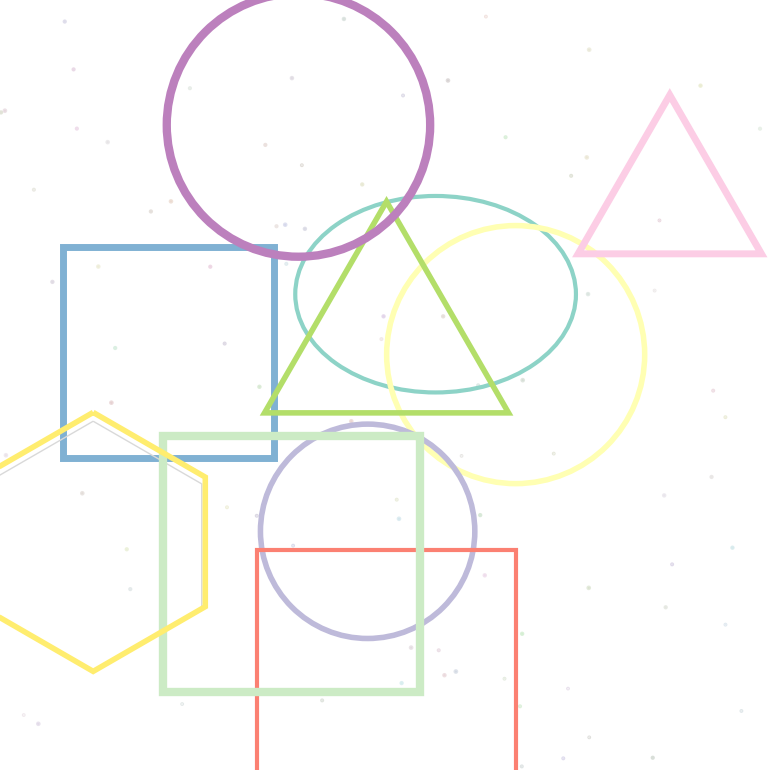[{"shape": "oval", "thickness": 1.5, "radius": 0.91, "center": [0.566, 0.618]}, {"shape": "circle", "thickness": 2, "radius": 0.84, "center": [0.67, 0.539]}, {"shape": "circle", "thickness": 2, "radius": 0.7, "center": [0.477, 0.31]}, {"shape": "square", "thickness": 1.5, "radius": 0.84, "center": [0.502, 0.117]}, {"shape": "square", "thickness": 2.5, "radius": 0.69, "center": [0.219, 0.542]}, {"shape": "triangle", "thickness": 2, "radius": 0.91, "center": [0.502, 0.555]}, {"shape": "triangle", "thickness": 2.5, "radius": 0.69, "center": [0.87, 0.739]}, {"shape": "hexagon", "thickness": 0.5, "radius": 0.81, "center": [0.121, 0.29]}, {"shape": "circle", "thickness": 3, "radius": 0.86, "center": [0.388, 0.838]}, {"shape": "square", "thickness": 3, "radius": 0.83, "center": [0.378, 0.268]}, {"shape": "hexagon", "thickness": 2, "radius": 0.84, "center": [0.121, 0.296]}]